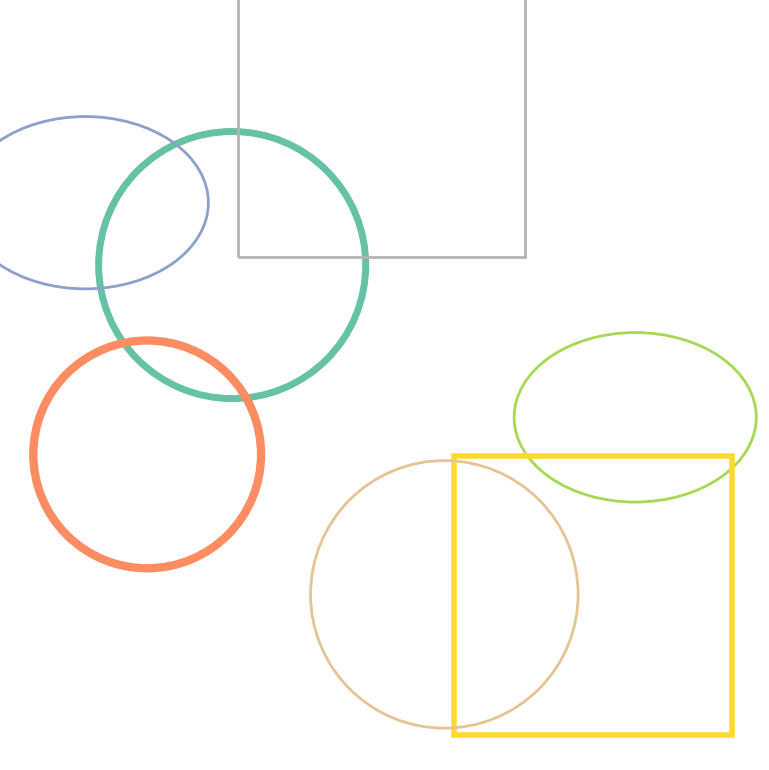[{"shape": "circle", "thickness": 2.5, "radius": 0.87, "center": [0.302, 0.656]}, {"shape": "circle", "thickness": 3, "radius": 0.74, "center": [0.191, 0.41]}, {"shape": "oval", "thickness": 1, "radius": 0.8, "center": [0.111, 0.737]}, {"shape": "oval", "thickness": 1, "radius": 0.79, "center": [0.825, 0.458]}, {"shape": "square", "thickness": 2, "radius": 0.9, "center": [0.77, 0.227]}, {"shape": "circle", "thickness": 1, "radius": 0.87, "center": [0.577, 0.228]}, {"shape": "square", "thickness": 1, "radius": 0.93, "center": [0.496, 0.852]}]